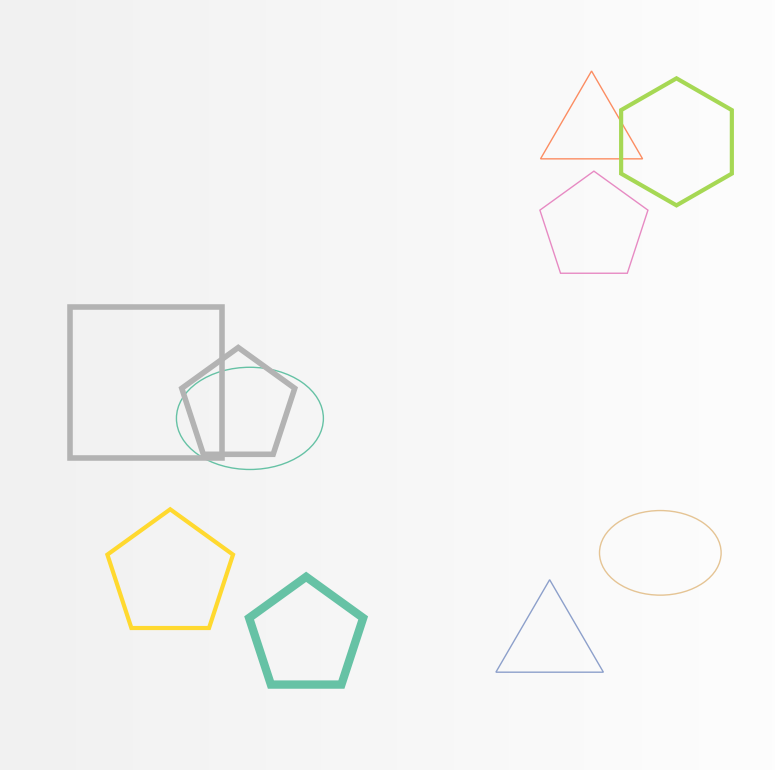[{"shape": "pentagon", "thickness": 3, "radius": 0.39, "center": [0.395, 0.174]}, {"shape": "oval", "thickness": 0.5, "radius": 0.47, "center": [0.322, 0.457]}, {"shape": "triangle", "thickness": 0.5, "radius": 0.38, "center": [0.763, 0.832]}, {"shape": "triangle", "thickness": 0.5, "radius": 0.4, "center": [0.709, 0.167]}, {"shape": "pentagon", "thickness": 0.5, "radius": 0.37, "center": [0.766, 0.704]}, {"shape": "hexagon", "thickness": 1.5, "radius": 0.41, "center": [0.873, 0.816]}, {"shape": "pentagon", "thickness": 1.5, "radius": 0.43, "center": [0.22, 0.253]}, {"shape": "oval", "thickness": 0.5, "radius": 0.39, "center": [0.852, 0.282]}, {"shape": "pentagon", "thickness": 2, "radius": 0.38, "center": [0.307, 0.472]}, {"shape": "square", "thickness": 2, "radius": 0.49, "center": [0.189, 0.503]}]